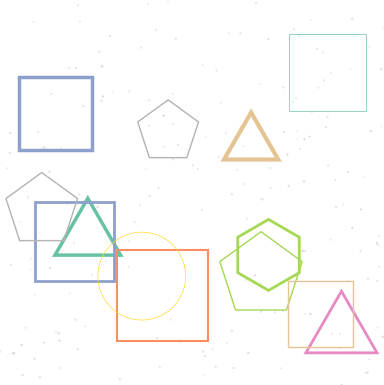[{"shape": "square", "thickness": 0.5, "radius": 0.5, "center": [0.851, 0.811]}, {"shape": "triangle", "thickness": 2.5, "radius": 0.49, "center": [0.228, 0.387]}, {"shape": "square", "thickness": 1.5, "radius": 0.59, "center": [0.422, 0.234]}, {"shape": "square", "thickness": 2, "radius": 0.51, "center": [0.194, 0.373]}, {"shape": "square", "thickness": 2.5, "radius": 0.48, "center": [0.143, 0.705]}, {"shape": "triangle", "thickness": 2, "radius": 0.53, "center": [0.887, 0.137]}, {"shape": "pentagon", "thickness": 1, "radius": 0.56, "center": [0.678, 0.286]}, {"shape": "hexagon", "thickness": 2, "radius": 0.46, "center": [0.697, 0.338]}, {"shape": "circle", "thickness": 0.5, "radius": 0.57, "center": [0.368, 0.283]}, {"shape": "square", "thickness": 1, "radius": 0.43, "center": [0.833, 0.185]}, {"shape": "triangle", "thickness": 3, "radius": 0.41, "center": [0.652, 0.626]}, {"shape": "pentagon", "thickness": 1, "radius": 0.49, "center": [0.108, 0.454]}, {"shape": "pentagon", "thickness": 1, "radius": 0.41, "center": [0.437, 0.658]}]